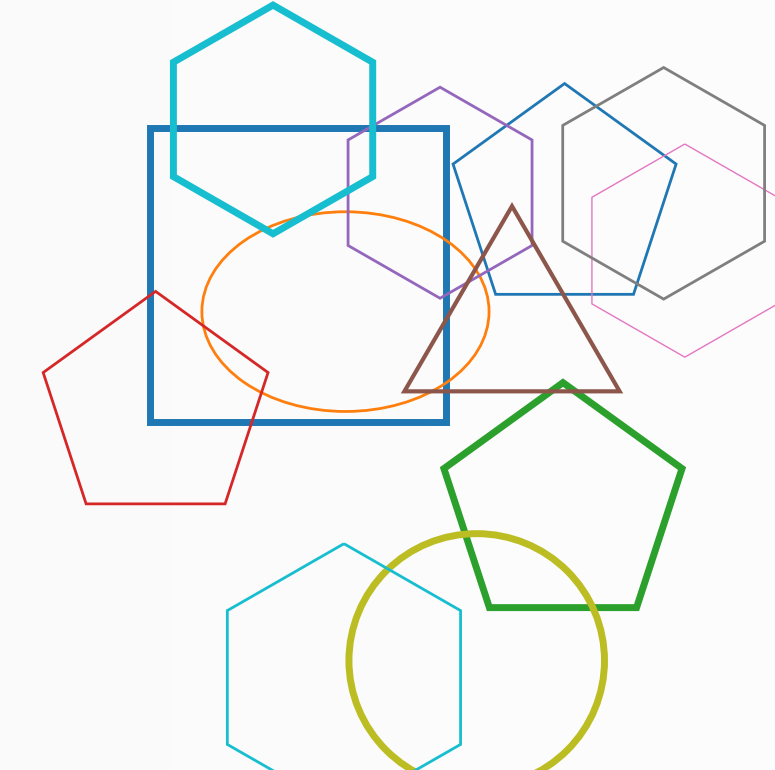[{"shape": "square", "thickness": 2.5, "radius": 0.95, "center": [0.384, 0.642]}, {"shape": "pentagon", "thickness": 1, "radius": 0.76, "center": [0.728, 0.74]}, {"shape": "oval", "thickness": 1, "radius": 0.93, "center": [0.446, 0.595]}, {"shape": "pentagon", "thickness": 2.5, "radius": 0.81, "center": [0.726, 0.342]}, {"shape": "pentagon", "thickness": 1, "radius": 0.76, "center": [0.201, 0.469]}, {"shape": "hexagon", "thickness": 1, "radius": 0.69, "center": [0.568, 0.75]}, {"shape": "triangle", "thickness": 1.5, "radius": 0.8, "center": [0.661, 0.572]}, {"shape": "hexagon", "thickness": 0.5, "radius": 0.69, "center": [0.884, 0.675]}, {"shape": "hexagon", "thickness": 1, "radius": 0.75, "center": [0.856, 0.762]}, {"shape": "circle", "thickness": 2.5, "radius": 0.82, "center": [0.615, 0.142]}, {"shape": "hexagon", "thickness": 2.5, "radius": 0.74, "center": [0.352, 0.845]}, {"shape": "hexagon", "thickness": 1, "radius": 0.87, "center": [0.444, 0.12]}]